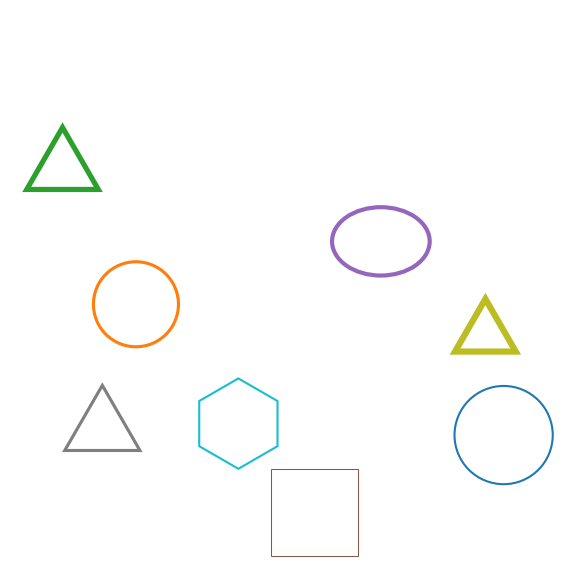[{"shape": "circle", "thickness": 1, "radius": 0.43, "center": [0.872, 0.246]}, {"shape": "circle", "thickness": 1.5, "radius": 0.37, "center": [0.235, 0.472]}, {"shape": "triangle", "thickness": 2.5, "radius": 0.36, "center": [0.108, 0.707]}, {"shape": "oval", "thickness": 2, "radius": 0.42, "center": [0.66, 0.581]}, {"shape": "square", "thickness": 0.5, "radius": 0.38, "center": [0.544, 0.112]}, {"shape": "triangle", "thickness": 1.5, "radius": 0.38, "center": [0.177, 0.257]}, {"shape": "triangle", "thickness": 3, "radius": 0.3, "center": [0.841, 0.421]}, {"shape": "hexagon", "thickness": 1, "radius": 0.39, "center": [0.413, 0.266]}]